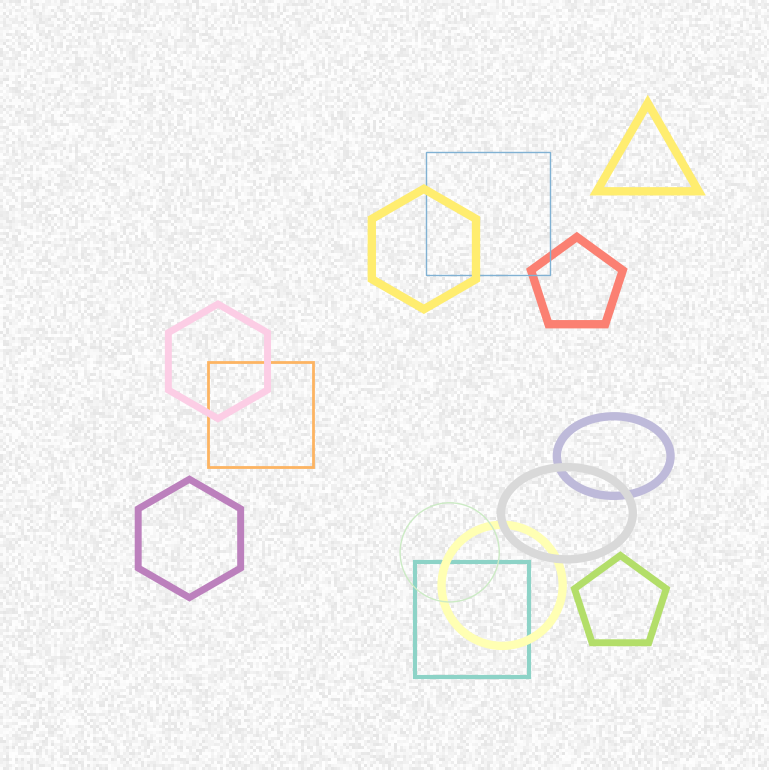[{"shape": "square", "thickness": 1.5, "radius": 0.37, "center": [0.613, 0.196]}, {"shape": "circle", "thickness": 3, "radius": 0.39, "center": [0.652, 0.24]}, {"shape": "oval", "thickness": 3, "radius": 0.37, "center": [0.797, 0.408]}, {"shape": "pentagon", "thickness": 3, "radius": 0.31, "center": [0.749, 0.63]}, {"shape": "square", "thickness": 0.5, "radius": 0.4, "center": [0.634, 0.723]}, {"shape": "square", "thickness": 1, "radius": 0.34, "center": [0.338, 0.462]}, {"shape": "pentagon", "thickness": 2.5, "radius": 0.31, "center": [0.806, 0.216]}, {"shape": "hexagon", "thickness": 2.5, "radius": 0.37, "center": [0.283, 0.531]}, {"shape": "oval", "thickness": 3, "radius": 0.43, "center": [0.736, 0.333]}, {"shape": "hexagon", "thickness": 2.5, "radius": 0.38, "center": [0.246, 0.301]}, {"shape": "circle", "thickness": 0.5, "radius": 0.32, "center": [0.584, 0.283]}, {"shape": "hexagon", "thickness": 3, "radius": 0.39, "center": [0.551, 0.677]}, {"shape": "triangle", "thickness": 3, "radius": 0.38, "center": [0.841, 0.79]}]